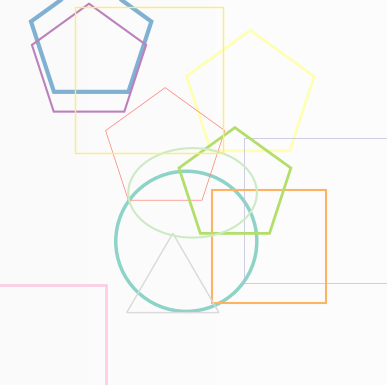[{"shape": "circle", "thickness": 2.5, "radius": 0.91, "center": [0.481, 0.373]}, {"shape": "pentagon", "thickness": 2, "radius": 0.87, "center": [0.646, 0.748]}, {"shape": "square", "thickness": 0.5, "radius": 0.94, "center": [0.816, 0.454]}, {"shape": "pentagon", "thickness": 0.5, "radius": 0.81, "center": [0.426, 0.611]}, {"shape": "pentagon", "thickness": 3, "radius": 0.82, "center": [0.235, 0.894]}, {"shape": "square", "thickness": 1.5, "radius": 0.74, "center": [0.695, 0.359]}, {"shape": "pentagon", "thickness": 2, "radius": 0.76, "center": [0.606, 0.517]}, {"shape": "square", "thickness": 2, "radius": 0.7, "center": [0.134, 0.12]}, {"shape": "triangle", "thickness": 1, "radius": 0.69, "center": [0.446, 0.257]}, {"shape": "pentagon", "thickness": 1.5, "radius": 0.77, "center": [0.23, 0.835]}, {"shape": "oval", "thickness": 1.5, "radius": 0.83, "center": [0.497, 0.499]}, {"shape": "square", "thickness": 1, "radius": 0.95, "center": [0.385, 0.793]}]